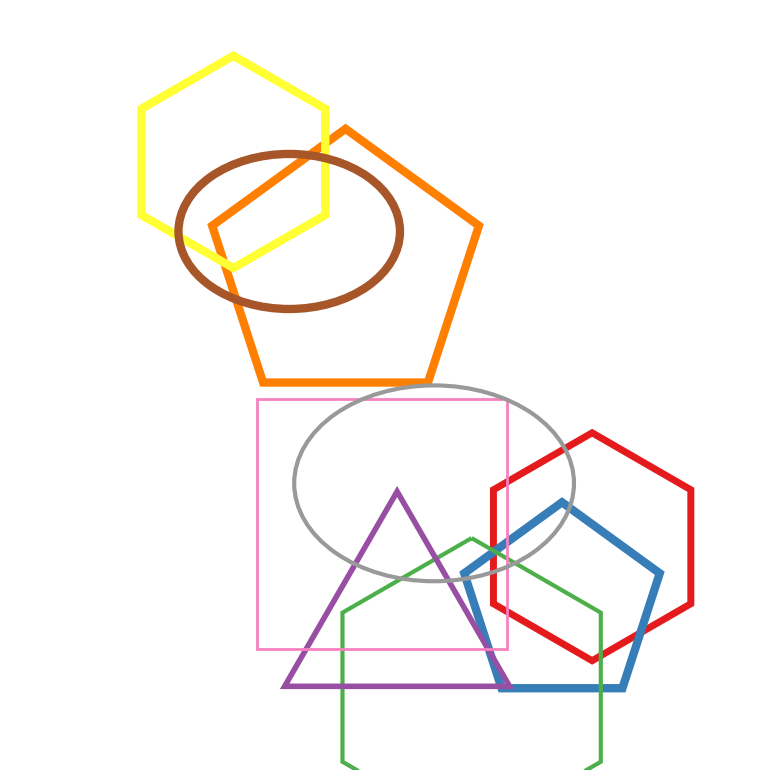[{"shape": "hexagon", "thickness": 2.5, "radius": 0.74, "center": [0.769, 0.29]}, {"shape": "pentagon", "thickness": 3, "radius": 0.67, "center": [0.73, 0.214]}, {"shape": "hexagon", "thickness": 1.5, "radius": 0.97, "center": [0.613, 0.108]}, {"shape": "triangle", "thickness": 2, "radius": 0.84, "center": [0.516, 0.193]}, {"shape": "pentagon", "thickness": 3, "radius": 0.91, "center": [0.449, 0.651]}, {"shape": "hexagon", "thickness": 3, "radius": 0.69, "center": [0.303, 0.79]}, {"shape": "oval", "thickness": 3, "radius": 0.72, "center": [0.376, 0.699]}, {"shape": "square", "thickness": 1, "radius": 0.81, "center": [0.496, 0.32]}, {"shape": "oval", "thickness": 1.5, "radius": 0.91, "center": [0.564, 0.372]}]